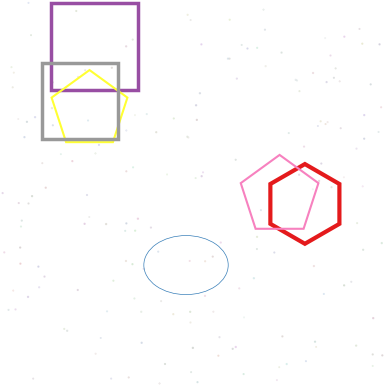[{"shape": "hexagon", "thickness": 3, "radius": 0.52, "center": [0.792, 0.47]}, {"shape": "oval", "thickness": 0.5, "radius": 0.55, "center": [0.483, 0.311]}, {"shape": "square", "thickness": 2.5, "radius": 0.57, "center": [0.245, 0.879]}, {"shape": "pentagon", "thickness": 1.5, "radius": 0.52, "center": [0.232, 0.715]}, {"shape": "pentagon", "thickness": 1.5, "radius": 0.53, "center": [0.726, 0.492]}, {"shape": "square", "thickness": 2.5, "radius": 0.49, "center": [0.208, 0.738]}]